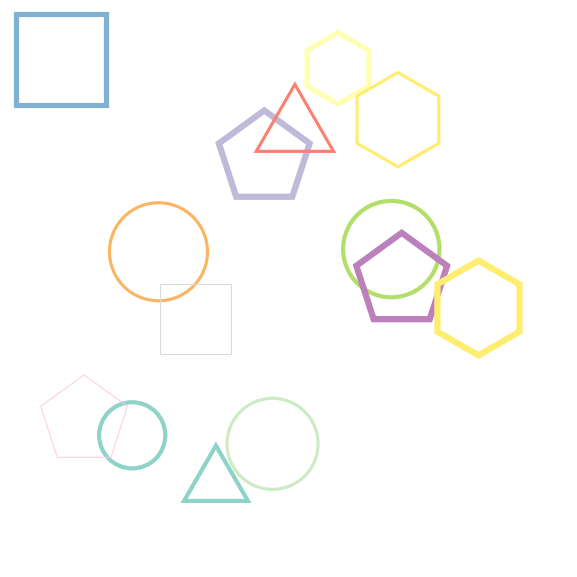[{"shape": "circle", "thickness": 2, "radius": 0.29, "center": [0.229, 0.245]}, {"shape": "triangle", "thickness": 2, "radius": 0.32, "center": [0.374, 0.164]}, {"shape": "hexagon", "thickness": 2.5, "radius": 0.31, "center": [0.585, 0.881]}, {"shape": "pentagon", "thickness": 3, "radius": 0.41, "center": [0.458, 0.725]}, {"shape": "triangle", "thickness": 1.5, "radius": 0.39, "center": [0.511, 0.776]}, {"shape": "square", "thickness": 2.5, "radius": 0.39, "center": [0.106, 0.897]}, {"shape": "circle", "thickness": 1.5, "radius": 0.42, "center": [0.274, 0.563]}, {"shape": "circle", "thickness": 2, "radius": 0.42, "center": [0.678, 0.568]}, {"shape": "pentagon", "thickness": 0.5, "radius": 0.39, "center": [0.146, 0.271]}, {"shape": "square", "thickness": 0.5, "radius": 0.31, "center": [0.338, 0.447]}, {"shape": "pentagon", "thickness": 3, "radius": 0.41, "center": [0.696, 0.513]}, {"shape": "circle", "thickness": 1.5, "radius": 0.39, "center": [0.472, 0.231]}, {"shape": "hexagon", "thickness": 1.5, "radius": 0.41, "center": [0.689, 0.792]}, {"shape": "hexagon", "thickness": 3, "radius": 0.41, "center": [0.829, 0.466]}]